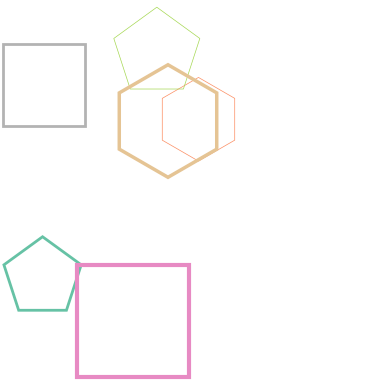[{"shape": "pentagon", "thickness": 2, "radius": 0.53, "center": [0.111, 0.279]}, {"shape": "hexagon", "thickness": 0.5, "radius": 0.54, "center": [0.516, 0.69]}, {"shape": "square", "thickness": 3, "radius": 0.73, "center": [0.346, 0.165]}, {"shape": "pentagon", "thickness": 0.5, "radius": 0.59, "center": [0.407, 0.864]}, {"shape": "hexagon", "thickness": 2.5, "radius": 0.73, "center": [0.436, 0.686]}, {"shape": "square", "thickness": 2, "radius": 0.53, "center": [0.113, 0.779]}]